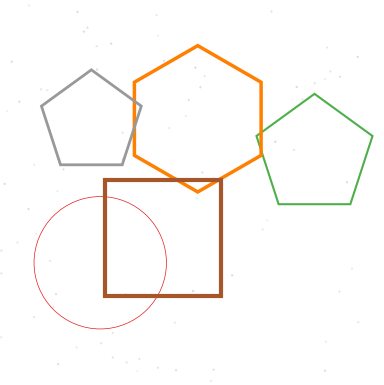[{"shape": "circle", "thickness": 0.5, "radius": 0.86, "center": [0.26, 0.318]}, {"shape": "pentagon", "thickness": 1.5, "radius": 0.79, "center": [0.817, 0.598]}, {"shape": "hexagon", "thickness": 2.5, "radius": 0.95, "center": [0.514, 0.691]}, {"shape": "square", "thickness": 3, "radius": 0.75, "center": [0.423, 0.382]}, {"shape": "pentagon", "thickness": 2, "radius": 0.68, "center": [0.237, 0.682]}]